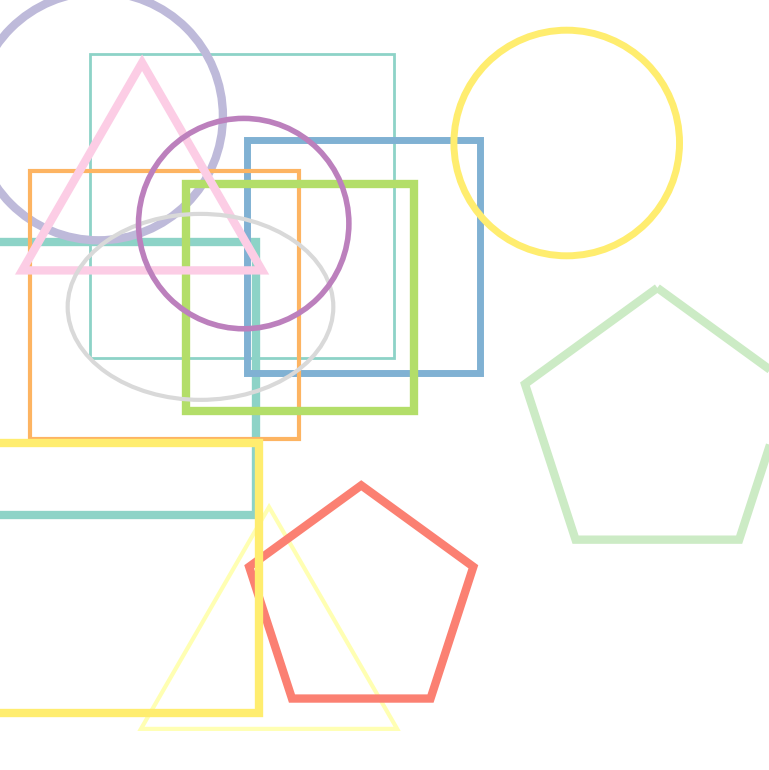[{"shape": "square", "thickness": 1, "radius": 0.99, "center": [0.314, 0.732]}, {"shape": "square", "thickness": 3, "radius": 0.89, "center": [0.155, 0.509]}, {"shape": "triangle", "thickness": 1.5, "radius": 0.96, "center": [0.349, 0.149]}, {"shape": "circle", "thickness": 3, "radius": 0.81, "center": [0.128, 0.849]}, {"shape": "pentagon", "thickness": 3, "radius": 0.77, "center": [0.469, 0.217]}, {"shape": "square", "thickness": 2.5, "radius": 0.76, "center": [0.472, 0.666]}, {"shape": "square", "thickness": 1.5, "radius": 0.87, "center": [0.214, 0.604]}, {"shape": "square", "thickness": 3, "radius": 0.74, "center": [0.39, 0.614]}, {"shape": "triangle", "thickness": 3, "radius": 0.9, "center": [0.185, 0.739]}, {"shape": "oval", "thickness": 1.5, "radius": 0.86, "center": [0.26, 0.601]}, {"shape": "circle", "thickness": 2, "radius": 0.68, "center": [0.316, 0.71]}, {"shape": "pentagon", "thickness": 3, "radius": 0.9, "center": [0.854, 0.445]}, {"shape": "square", "thickness": 3, "radius": 0.88, "center": [0.161, 0.249]}, {"shape": "circle", "thickness": 2.5, "radius": 0.73, "center": [0.736, 0.814]}]